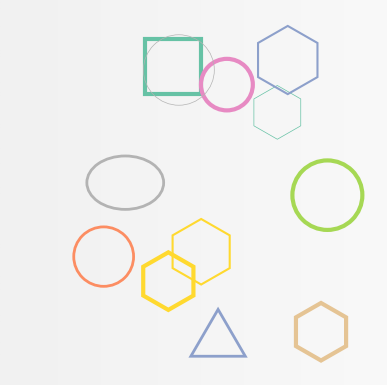[{"shape": "square", "thickness": 3, "radius": 0.36, "center": [0.446, 0.828]}, {"shape": "hexagon", "thickness": 0.5, "radius": 0.35, "center": [0.716, 0.708]}, {"shape": "circle", "thickness": 2, "radius": 0.39, "center": [0.268, 0.333]}, {"shape": "hexagon", "thickness": 1.5, "radius": 0.44, "center": [0.743, 0.844]}, {"shape": "triangle", "thickness": 2, "radius": 0.41, "center": [0.563, 0.115]}, {"shape": "circle", "thickness": 3, "radius": 0.33, "center": [0.586, 0.78]}, {"shape": "circle", "thickness": 3, "radius": 0.45, "center": [0.845, 0.493]}, {"shape": "hexagon", "thickness": 1.5, "radius": 0.43, "center": [0.519, 0.346]}, {"shape": "hexagon", "thickness": 3, "radius": 0.37, "center": [0.434, 0.27]}, {"shape": "hexagon", "thickness": 3, "radius": 0.37, "center": [0.828, 0.138]}, {"shape": "circle", "thickness": 0.5, "radius": 0.46, "center": [0.462, 0.818]}, {"shape": "oval", "thickness": 2, "radius": 0.5, "center": [0.323, 0.526]}]